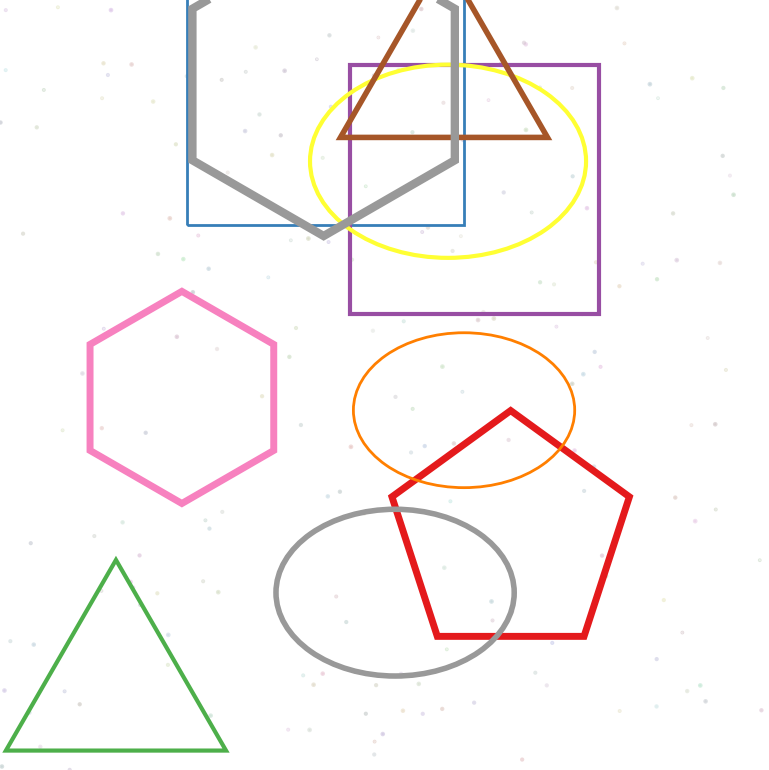[{"shape": "pentagon", "thickness": 2.5, "radius": 0.81, "center": [0.663, 0.305]}, {"shape": "square", "thickness": 1, "radius": 0.9, "center": [0.423, 0.887]}, {"shape": "triangle", "thickness": 1.5, "radius": 0.83, "center": [0.151, 0.108]}, {"shape": "square", "thickness": 1.5, "radius": 0.81, "center": [0.616, 0.754]}, {"shape": "oval", "thickness": 1, "radius": 0.72, "center": [0.603, 0.467]}, {"shape": "oval", "thickness": 1.5, "radius": 0.9, "center": [0.582, 0.791]}, {"shape": "triangle", "thickness": 2, "radius": 0.78, "center": [0.577, 0.899]}, {"shape": "hexagon", "thickness": 2.5, "radius": 0.69, "center": [0.236, 0.484]}, {"shape": "hexagon", "thickness": 3, "radius": 0.98, "center": [0.42, 0.89]}, {"shape": "oval", "thickness": 2, "radius": 0.77, "center": [0.513, 0.23]}]